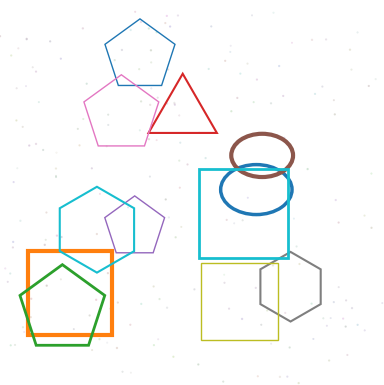[{"shape": "oval", "thickness": 2.5, "radius": 0.46, "center": [0.666, 0.508]}, {"shape": "pentagon", "thickness": 1, "radius": 0.48, "center": [0.364, 0.855]}, {"shape": "square", "thickness": 3, "radius": 0.54, "center": [0.182, 0.238]}, {"shape": "pentagon", "thickness": 2, "radius": 0.58, "center": [0.162, 0.197]}, {"shape": "triangle", "thickness": 1.5, "radius": 0.51, "center": [0.475, 0.706]}, {"shape": "pentagon", "thickness": 1, "radius": 0.41, "center": [0.35, 0.409]}, {"shape": "oval", "thickness": 3, "radius": 0.4, "center": [0.681, 0.596]}, {"shape": "pentagon", "thickness": 1, "radius": 0.51, "center": [0.315, 0.704]}, {"shape": "hexagon", "thickness": 1.5, "radius": 0.45, "center": [0.755, 0.255]}, {"shape": "square", "thickness": 1, "radius": 0.5, "center": [0.622, 0.217]}, {"shape": "square", "thickness": 2, "radius": 0.58, "center": [0.632, 0.446]}, {"shape": "hexagon", "thickness": 1.5, "radius": 0.56, "center": [0.252, 0.403]}]